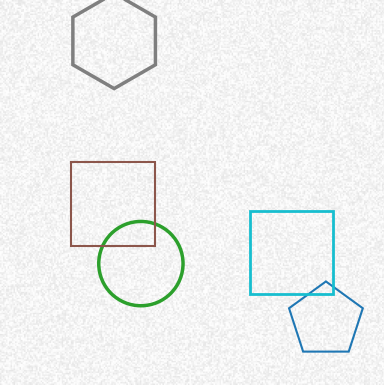[{"shape": "pentagon", "thickness": 1.5, "radius": 0.5, "center": [0.847, 0.168]}, {"shape": "circle", "thickness": 2.5, "radius": 0.55, "center": [0.366, 0.315]}, {"shape": "square", "thickness": 1.5, "radius": 0.54, "center": [0.293, 0.47]}, {"shape": "hexagon", "thickness": 2.5, "radius": 0.62, "center": [0.296, 0.894]}, {"shape": "square", "thickness": 2, "radius": 0.54, "center": [0.757, 0.345]}]